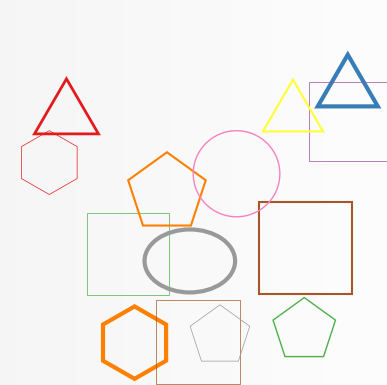[{"shape": "hexagon", "thickness": 0.5, "radius": 0.41, "center": [0.127, 0.578]}, {"shape": "triangle", "thickness": 2, "radius": 0.48, "center": [0.172, 0.7]}, {"shape": "triangle", "thickness": 3, "radius": 0.45, "center": [0.897, 0.768]}, {"shape": "pentagon", "thickness": 1, "radius": 0.42, "center": [0.785, 0.142]}, {"shape": "square", "thickness": 0.5, "radius": 0.53, "center": [0.329, 0.34]}, {"shape": "square", "thickness": 0.5, "radius": 0.51, "center": [0.899, 0.685]}, {"shape": "hexagon", "thickness": 3, "radius": 0.47, "center": [0.347, 0.11]}, {"shape": "pentagon", "thickness": 1.5, "radius": 0.53, "center": [0.431, 0.499]}, {"shape": "triangle", "thickness": 1.5, "radius": 0.45, "center": [0.756, 0.703]}, {"shape": "square", "thickness": 1.5, "radius": 0.6, "center": [0.789, 0.355]}, {"shape": "square", "thickness": 0.5, "radius": 0.55, "center": [0.511, 0.111]}, {"shape": "circle", "thickness": 1, "radius": 0.56, "center": [0.61, 0.549]}, {"shape": "pentagon", "thickness": 0.5, "radius": 0.4, "center": [0.568, 0.127]}, {"shape": "oval", "thickness": 3, "radius": 0.58, "center": [0.49, 0.322]}]